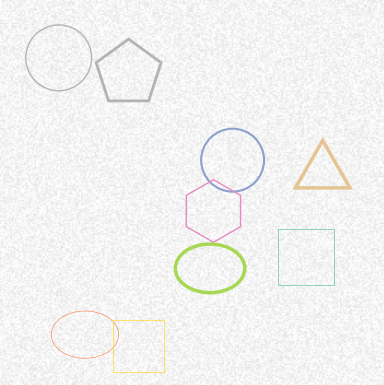[{"shape": "square", "thickness": 0.5, "radius": 0.36, "center": [0.795, 0.332]}, {"shape": "oval", "thickness": 0.5, "radius": 0.44, "center": [0.221, 0.131]}, {"shape": "circle", "thickness": 1.5, "radius": 0.41, "center": [0.604, 0.584]}, {"shape": "hexagon", "thickness": 1, "radius": 0.41, "center": [0.554, 0.452]}, {"shape": "oval", "thickness": 2.5, "radius": 0.45, "center": [0.546, 0.303]}, {"shape": "square", "thickness": 0.5, "radius": 0.33, "center": [0.359, 0.101]}, {"shape": "triangle", "thickness": 2.5, "radius": 0.41, "center": [0.838, 0.553]}, {"shape": "pentagon", "thickness": 2, "radius": 0.44, "center": [0.334, 0.81]}, {"shape": "circle", "thickness": 1, "radius": 0.43, "center": [0.152, 0.85]}]